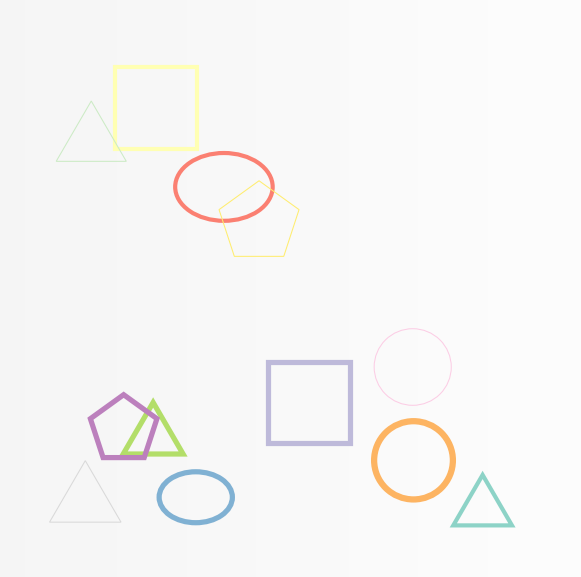[{"shape": "triangle", "thickness": 2, "radius": 0.29, "center": [0.83, 0.119]}, {"shape": "square", "thickness": 2, "radius": 0.35, "center": [0.269, 0.812]}, {"shape": "square", "thickness": 2.5, "radius": 0.35, "center": [0.531, 0.302]}, {"shape": "oval", "thickness": 2, "radius": 0.42, "center": [0.385, 0.675]}, {"shape": "oval", "thickness": 2.5, "radius": 0.31, "center": [0.337, 0.138]}, {"shape": "circle", "thickness": 3, "radius": 0.34, "center": [0.711, 0.202]}, {"shape": "triangle", "thickness": 2.5, "radius": 0.3, "center": [0.263, 0.243]}, {"shape": "circle", "thickness": 0.5, "radius": 0.33, "center": [0.71, 0.364]}, {"shape": "triangle", "thickness": 0.5, "radius": 0.36, "center": [0.147, 0.13]}, {"shape": "pentagon", "thickness": 2.5, "radius": 0.3, "center": [0.213, 0.255]}, {"shape": "triangle", "thickness": 0.5, "radius": 0.35, "center": [0.157, 0.755]}, {"shape": "pentagon", "thickness": 0.5, "radius": 0.36, "center": [0.446, 0.614]}]